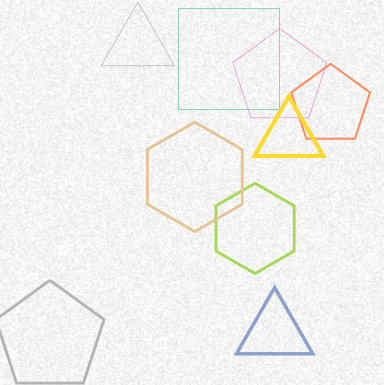[{"shape": "square", "thickness": 0.5, "radius": 0.66, "center": [0.594, 0.848]}, {"shape": "pentagon", "thickness": 1.5, "radius": 0.54, "center": [0.859, 0.727]}, {"shape": "triangle", "thickness": 2.5, "radius": 0.57, "center": [0.713, 0.138]}, {"shape": "pentagon", "thickness": 0.5, "radius": 0.64, "center": [0.727, 0.798]}, {"shape": "hexagon", "thickness": 2, "radius": 0.59, "center": [0.663, 0.407]}, {"shape": "triangle", "thickness": 3, "radius": 0.51, "center": [0.75, 0.646]}, {"shape": "hexagon", "thickness": 2, "radius": 0.71, "center": [0.506, 0.541]}, {"shape": "triangle", "thickness": 0.5, "radius": 0.55, "center": [0.358, 0.884]}, {"shape": "pentagon", "thickness": 2, "radius": 0.74, "center": [0.13, 0.124]}]